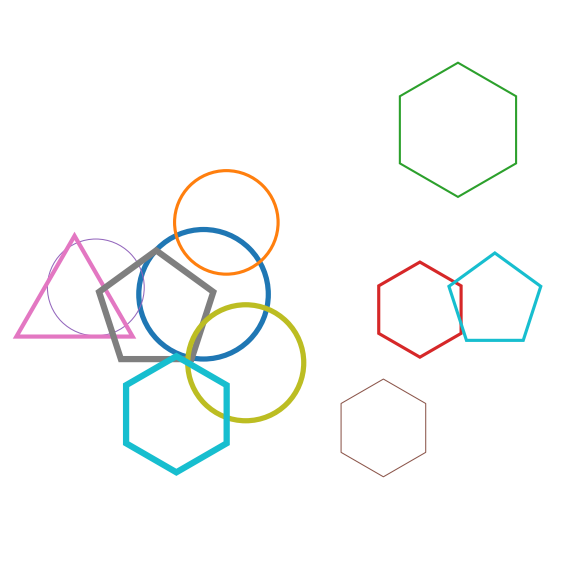[{"shape": "circle", "thickness": 2.5, "radius": 0.56, "center": [0.352, 0.49]}, {"shape": "circle", "thickness": 1.5, "radius": 0.45, "center": [0.392, 0.614]}, {"shape": "hexagon", "thickness": 1, "radius": 0.58, "center": [0.793, 0.774]}, {"shape": "hexagon", "thickness": 1.5, "radius": 0.41, "center": [0.727, 0.463]}, {"shape": "circle", "thickness": 0.5, "radius": 0.42, "center": [0.166, 0.501]}, {"shape": "hexagon", "thickness": 0.5, "radius": 0.42, "center": [0.664, 0.258]}, {"shape": "triangle", "thickness": 2, "radius": 0.58, "center": [0.129, 0.474]}, {"shape": "pentagon", "thickness": 3, "radius": 0.52, "center": [0.27, 0.461]}, {"shape": "circle", "thickness": 2.5, "radius": 0.5, "center": [0.426, 0.371]}, {"shape": "hexagon", "thickness": 3, "radius": 0.5, "center": [0.305, 0.282]}, {"shape": "pentagon", "thickness": 1.5, "radius": 0.42, "center": [0.857, 0.477]}]